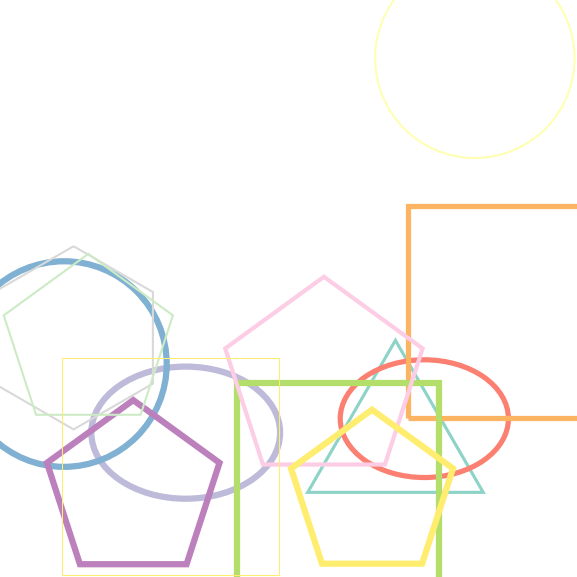[{"shape": "triangle", "thickness": 1.5, "radius": 0.88, "center": [0.685, 0.234]}, {"shape": "circle", "thickness": 1, "radius": 0.86, "center": [0.822, 0.898]}, {"shape": "oval", "thickness": 3, "radius": 0.82, "center": [0.322, 0.25]}, {"shape": "oval", "thickness": 2.5, "radius": 0.73, "center": [0.735, 0.274]}, {"shape": "circle", "thickness": 3, "radius": 0.89, "center": [0.111, 0.369]}, {"shape": "square", "thickness": 2.5, "radius": 0.92, "center": [0.89, 0.459]}, {"shape": "square", "thickness": 3, "radius": 0.87, "center": [0.585, 0.162]}, {"shape": "pentagon", "thickness": 2, "radius": 0.9, "center": [0.561, 0.34]}, {"shape": "hexagon", "thickness": 1, "radius": 0.79, "center": [0.127, 0.414]}, {"shape": "pentagon", "thickness": 3, "radius": 0.79, "center": [0.231, 0.149]}, {"shape": "pentagon", "thickness": 1, "radius": 0.77, "center": [0.153, 0.405]}, {"shape": "square", "thickness": 0.5, "radius": 0.94, "center": [0.294, 0.191]}, {"shape": "pentagon", "thickness": 3, "radius": 0.74, "center": [0.644, 0.142]}]